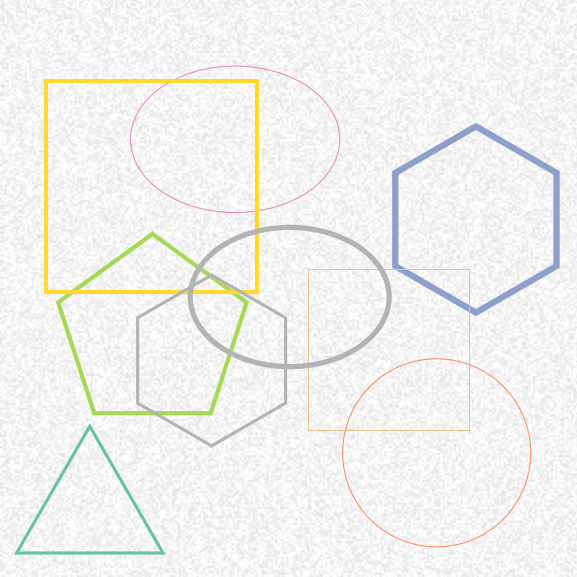[{"shape": "triangle", "thickness": 1.5, "radius": 0.73, "center": [0.155, 0.115]}, {"shape": "circle", "thickness": 0.5, "radius": 0.81, "center": [0.756, 0.215]}, {"shape": "hexagon", "thickness": 3, "radius": 0.81, "center": [0.824, 0.619]}, {"shape": "oval", "thickness": 0.5, "radius": 0.91, "center": [0.407, 0.758]}, {"shape": "pentagon", "thickness": 2, "radius": 0.86, "center": [0.264, 0.423]}, {"shape": "square", "thickness": 2, "radius": 0.91, "center": [0.262, 0.676]}, {"shape": "square", "thickness": 0.5, "radius": 0.7, "center": [0.673, 0.394]}, {"shape": "hexagon", "thickness": 1.5, "radius": 0.74, "center": [0.366, 0.375]}, {"shape": "oval", "thickness": 2.5, "radius": 0.86, "center": [0.502, 0.485]}]